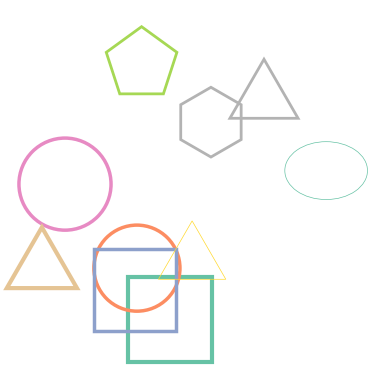[{"shape": "square", "thickness": 3, "radius": 0.55, "center": [0.442, 0.17]}, {"shape": "oval", "thickness": 0.5, "radius": 0.54, "center": [0.847, 0.557]}, {"shape": "circle", "thickness": 2.5, "radius": 0.56, "center": [0.356, 0.304]}, {"shape": "square", "thickness": 2.5, "radius": 0.53, "center": [0.351, 0.248]}, {"shape": "circle", "thickness": 2.5, "radius": 0.6, "center": [0.169, 0.522]}, {"shape": "pentagon", "thickness": 2, "radius": 0.48, "center": [0.368, 0.834]}, {"shape": "triangle", "thickness": 0.5, "radius": 0.51, "center": [0.499, 0.325]}, {"shape": "triangle", "thickness": 3, "radius": 0.53, "center": [0.109, 0.304]}, {"shape": "hexagon", "thickness": 2, "radius": 0.45, "center": [0.548, 0.683]}, {"shape": "triangle", "thickness": 2, "radius": 0.51, "center": [0.686, 0.744]}]